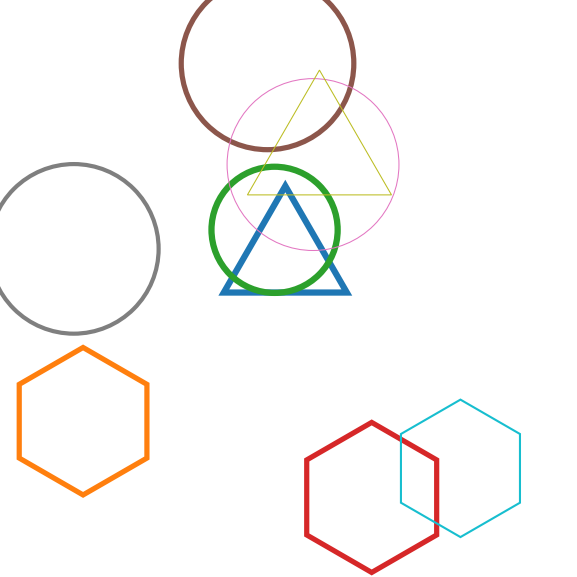[{"shape": "triangle", "thickness": 3, "radius": 0.61, "center": [0.494, 0.554]}, {"shape": "hexagon", "thickness": 2.5, "radius": 0.64, "center": [0.144, 0.27]}, {"shape": "circle", "thickness": 3, "radius": 0.55, "center": [0.475, 0.601]}, {"shape": "hexagon", "thickness": 2.5, "radius": 0.65, "center": [0.644, 0.138]}, {"shape": "circle", "thickness": 2.5, "radius": 0.75, "center": [0.463, 0.889]}, {"shape": "circle", "thickness": 0.5, "radius": 0.74, "center": [0.542, 0.714]}, {"shape": "circle", "thickness": 2, "radius": 0.73, "center": [0.128, 0.568]}, {"shape": "triangle", "thickness": 0.5, "radius": 0.72, "center": [0.553, 0.734]}, {"shape": "hexagon", "thickness": 1, "radius": 0.59, "center": [0.797, 0.188]}]